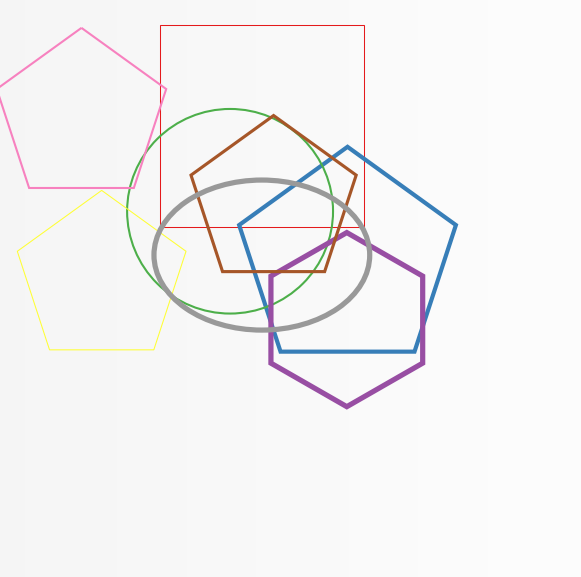[{"shape": "square", "thickness": 0.5, "radius": 0.88, "center": [0.451, 0.781]}, {"shape": "pentagon", "thickness": 2, "radius": 0.98, "center": [0.598, 0.549]}, {"shape": "circle", "thickness": 1, "radius": 0.89, "center": [0.396, 0.633]}, {"shape": "hexagon", "thickness": 2.5, "radius": 0.75, "center": [0.597, 0.446]}, {"shape": "pentagon", "thickness": 0.5, "radius": 0.76, "center": [0.175, 0.517]}, {"shape": "pentagon", "thickness": 1.5, "radius": 0.75, "center": [0.471, 0.65]}, {"shape": "pentagon", "thickness": 1, "radius": 0.77, "center": [0.14, 0.798]}, {"shape": "oval", "thickness": 2.5, "radius": 0.93, "center": [0.45, 0.557]}]